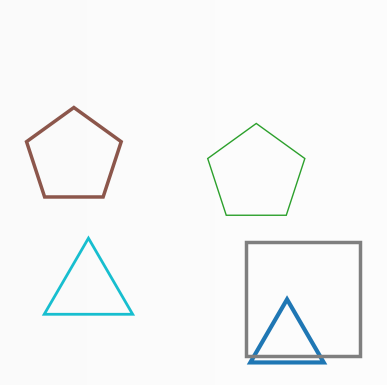[{"shape": "triangle", "thickness": 3, "radius": 0.55, "center": [0.741, 0.113]}, {"shape": "pentagon", "thickness": 1, "radius": 0.66, "center": [0.661, 0.548]}, {"shape": "pentagon", "thickness": 2.5, "radius": 0.64, "center": [0.191, 0.592]}, {"shape": "square", "thickness": 2.5, "radius": 0.74, "center": [0.782, 0.225]}, {"shape": "triangle", "thickness": 2, "radius": 0.66, "center": [0.228, 0.25]}]